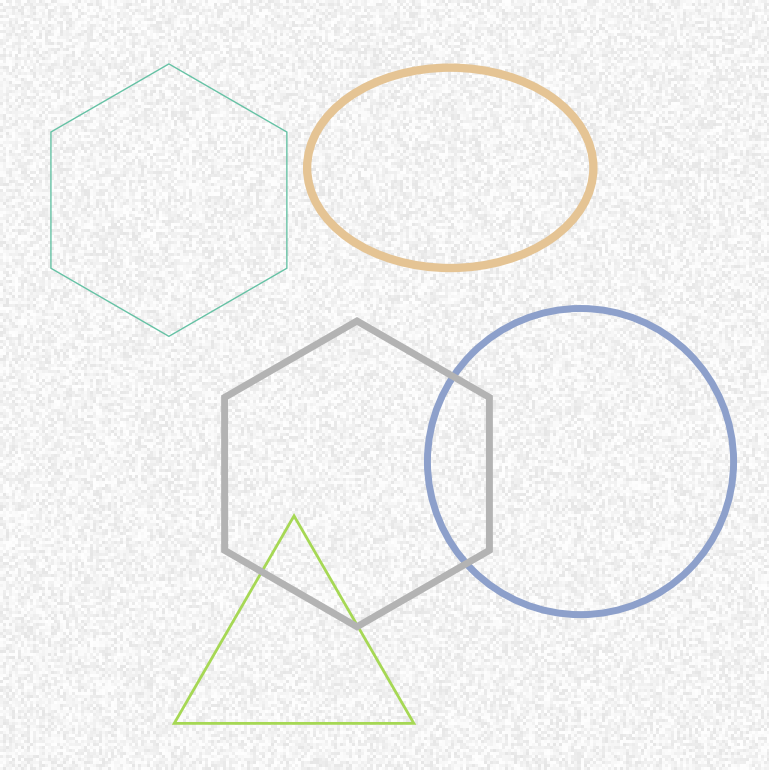[{"shape": "hexagon", "thickness": 0.5, "radius": 0.88, "center": [0.219, 0.74]}, {"shape": "circle", "thickness": 2.5, "radius": 0.99, "center": [0.754, 0.401]}, {"shape": "triangle", "thickness": 1, "radius": 0.9, "center": [0.382, 0.15]}, {"shape": "oval", "thickness": 3, "radius": 0.93, "center": [0.585, 0.782]}, {"shape": "hexagon", "thickness": 2.5, "radius": 0.99, "center": [0.464, 0.385]}]